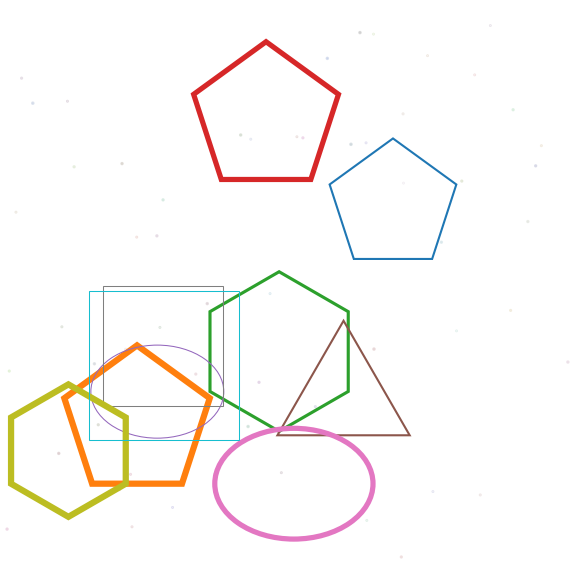[{"shape": "pentagon", "thickness": 1, "radius": 0.58, "center": [0.68, 0.644]}, {"shape": "pentagon", "thickness": 3, "radius": 0.66, "center": [0.237, 0.269]}, {"shape": "hexagon", "thickness": 1.5, "radius": 0.69, "center": [0.483, 0.39]}, {"shape": "pentagon", "thickness": 2.5, "radius": 0.66, "center": [0.461, 0.795]}, {"shape": "oval", "thickness": 0.5, "radius": 0.58, "center": [0.272, 0.321]}, {"shape": "triangle", "thickness": 1, "radius": 0.66, "center": [0.595, 0.311]}, {"shape": "oval", "thickness": 2.5, "radius": 0.68, "center": [0.509, 0.162]}, {"shape": "square", "thickness": 0.5, "radius": 0.52, "center": [0.283, 0.4]}, {"shape": "hexagon", "thickness": 3, "radius": 0.57, "center": [0.118, 0.219]}, {"shape": "square", "thickness": 0.5, "radius": 0.65, "center": [0.284, 0.366]}]